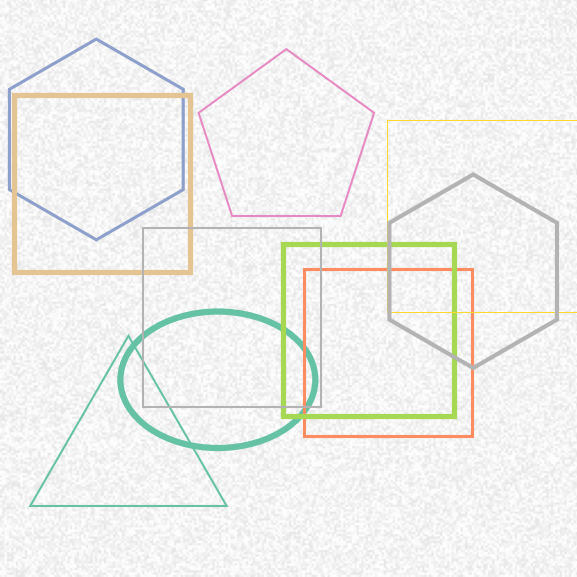[{"shape": "triangle", "thickness": 1, "radius": 0.98, "center": [0.222, 0.221]}, {"shape": "oval", "thickness": 3, "radius": 0.84, "center": [0.377, 0.342]}, {"shape": "square", "thickness": 1.5, "radius": 0.73, "center": [0.671, 0.389]}, {"shape": "hexagon", "thickness": 1.5, "radius": 0.87, "center": [0.167, 0.758]}, {"shape": "pentagon", "thickness": 1, "radius": 0.8, "center": [0.496, 0.754]}, {"shape": "square", "thickness": 2.5, "radius": 0.74, "center": [0.638, 0.428]}, {"shape": "square", "thickness": 0.5, "radius": 0.83, "center": [0.836, 0.626]}, {"shape": "square", "thickness": 2.5, "radius": 0.76, "center": [0.177, 0.681]}, {"shape": "square", "thickness": 1, "radius": 0.77, "center": [0.401, 0.449]}, {"shape": "hexagon", "thickness": 2, "radius": 0.84, "center": [0.819, 0.53]}]